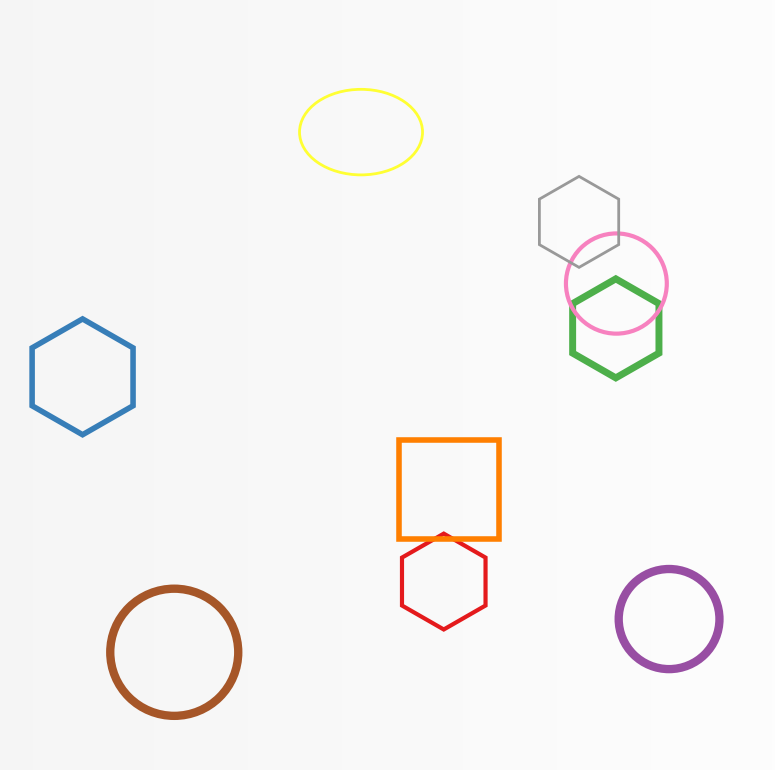[{"shape": "hexagon", "thickness": 1.5, "radius": 0.31, "center": [0.573, 0.245]}, {"shape": "hexagon", "thickness": 2, "radius": 0.38, "center": [0.107, 0.511]}, {"shape": "hexagon", "thickness": 2.5, "radius": 0.32, "center": [0.795, 0.574]}, {"shape": "circle", "thickness": 3, "radius": 0.33, "center": [0.863, 0.196]}, {"shape": "square", "thickness": 2, "radius": 0.32, "center": [0.58, 0.365]}, {"shape": "oval", "thickness": 1, "radius": 0.4, "center": [0.466, 0.828]}, {"shape": "circle", "thickness": 3, "radius": 0.41, "center": [0.225, 0.153]}, {"shape": "circle", "thickness": 1.5, "radius": 0.33, "center": [0.795, 0.632]}, {"shape": "hexagon", "thickness": 1, "radius": 0.3, "center": [0.747, 0.712]}]